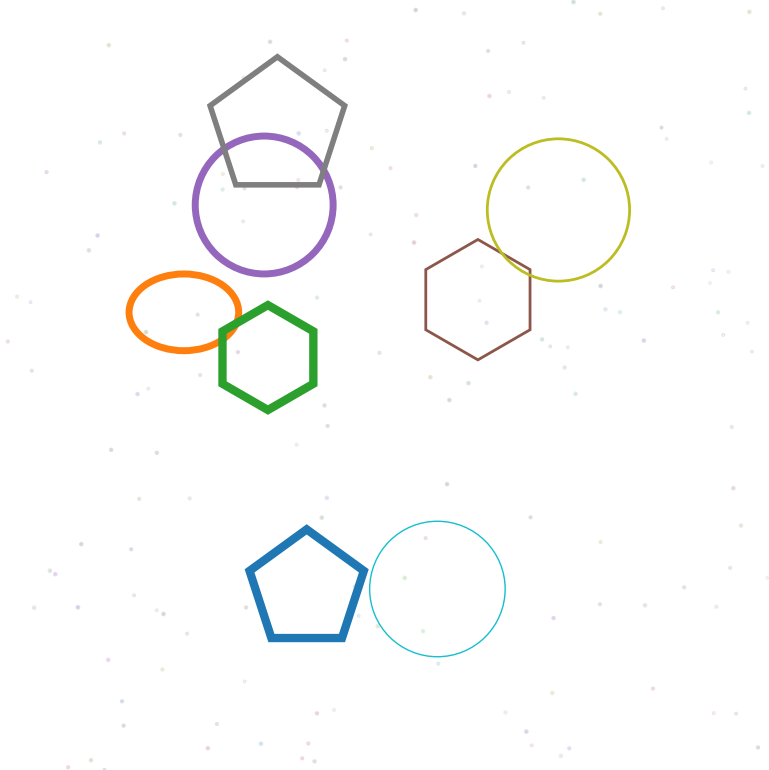[{"shape": "pentagon", "thickness": 3, "radius": 0.39, "center": [0.398, 0.235]}, {"shape": "oval", "thickness": 2.5, "radius": 0.36, "center": [0.239, 0.594]}, {"shape": "hexagon", "thickness": 3, "radius": 0.34, "center": [0.348, 0.536]}, {"shape": "circle", "thickness": 2.5, "radius": 0.45, "center": [0.343, 0.734]}, {"shape": "hexagon", "thickness": 1, "radius": 0.39, "center": [0.621, 0.611]}, {"shape": "pentagon", "thickness": 2, "radius": 0.46, "center": [0.36, 0.834]}, {"shape": "circle", "thickness": 1, "radius": 0.46, "center": [0.725, 0.727]}, {"shape": "circle", "thickness": 0.5, "radius": 0.44, "center": [0.568, 0.235]}]